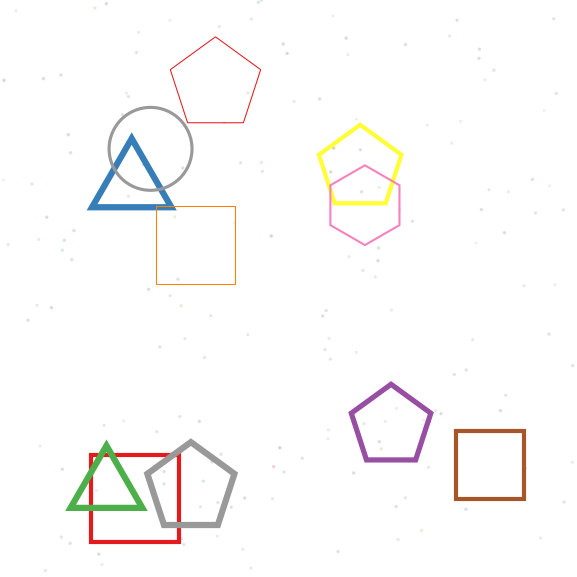[{"shape": "pentagon", "thickness": 0.5, "radius": 0.41, "center": [0.373, 0.853]}, {"shape": "square", "thickness": 2, "radius": 0.38, "center": [0.234, 0.136]}, {"shape": "triangle", "thickness": 3, "radius": 0.4, "center": [0.228, 0.68]}, {"shape": "triangle", "thickness": 3, "radius": 0.36, "center": [0.184, 0.156]}, {"shape": "pentagon", "thickness": 2.5, "radius": 0.36, "center": [0.677, 0.261]}, {"shape": "square", "thickness": 0.5, "radius": 0.34, "center": [0.338, 0.575]}, {"shape": "pentagon", "thickness": 2, "radius": 0.38, "center": [0.624, 0.708]}, {"shape": "square", "thickness": 2, "radius": 0.3, "center": [0.849, 0.194]}, {"shape": "hexagon", "thickness": 1, "radius": 0.35, "center": [0.632, 0.644]}, {"shape": "pentagon", "thickness": 3, "radius": 0.4, "center": [0.331, 0.154]}, {"shape": "circle", "thickness": 1.5, "radius": 0.36, "center": [0.261, 0.741]}]